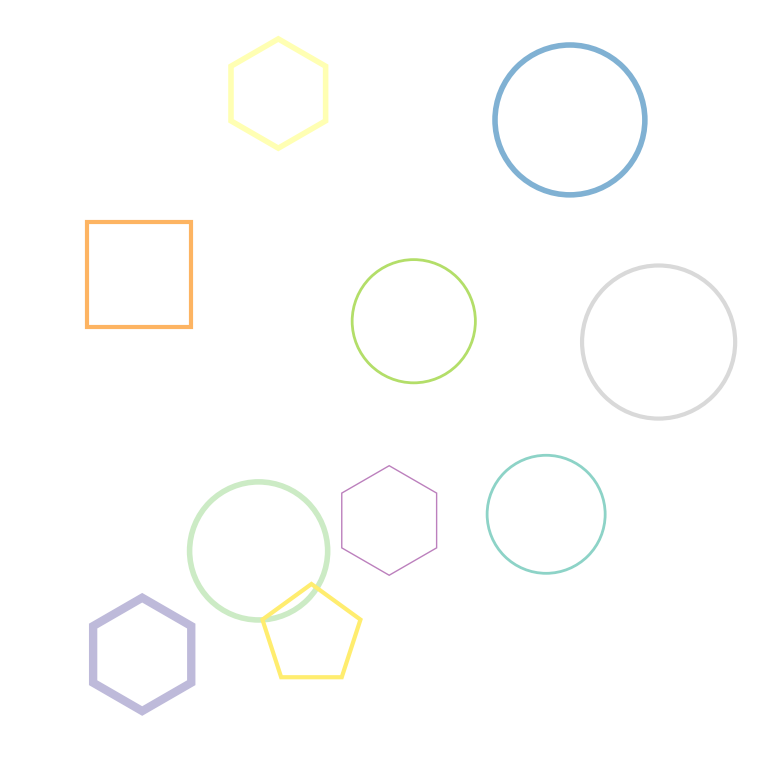[{"shape": "circle", "thickness": 1, "radius": 0.38, "center": [0.709, 0.332]}, {"shape": "hexagon", "thickness": 2, "radius": 0.35, "center": [0.361, 0.879]}, {"shape": "hexagon", "thickness": 3, "radius": 0.37, "center": [0.185, 0.15]}, {"shape": "circle", "thickness": 2, "radius": 0.49, "center": [0.74, 0.844]}, {"shape": "square", "thickness": 1.5, "radius": 0.34, "center": [0.18, 0.644]}, {"shape": "circle", "thickness": 1, "radius": 0.4, "center": [0.537, 0.583]}, {"shape": "circle", "thickness": 1.5, "radius": 0.5, "center": [0.855, 0.556]}, {"shape": "hexagon", "thickness": 0.5, "radius": 0.36, "center": [0.505, 0.324]}, {"shape": "circle", "thickness": 2, "radius": 0.45, "center": [0.336, 0.285]}, {"shape": "pentagon", "thickness": 1.5, "radius": 0.33, "center": [0.404, 0.175]}]